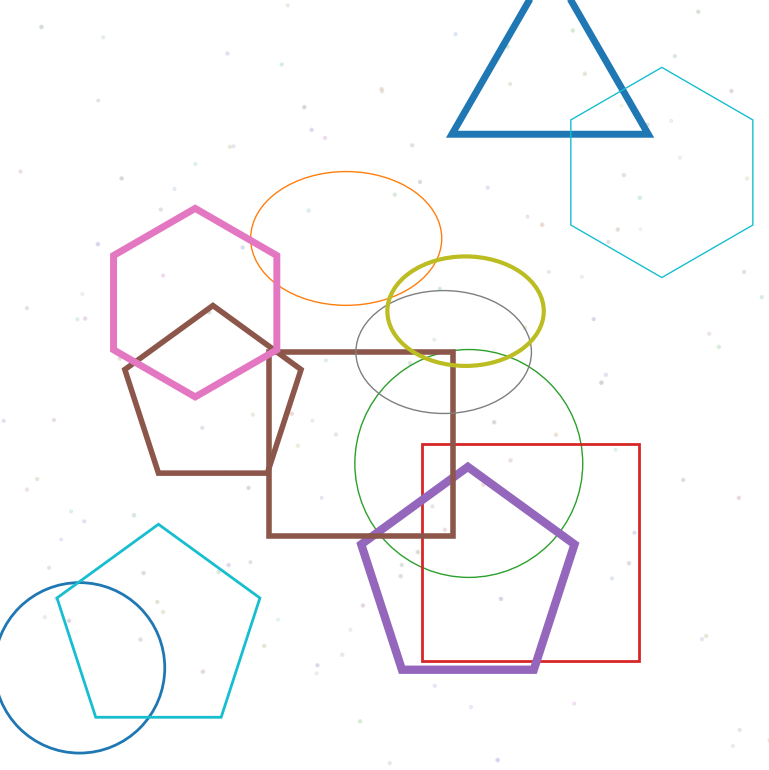[{"shape": "circle", "thickness": 1, "radius": 0.55, "center": [0.103, 0.133]}, {"shape": "triangle", "thickness": 2.5, "radius": 0.74, "center": [0.714, 0.899]}, {"shape": "oval", "thickness": 0.5, "radius": 0.62, "center": [0.45, 0.69]}, {"shape": "circle", "thickness": 0.5, "radius": 0.74, "center": [0.609, 0.398]}, {"shape": "square", "thickness": 1, "radius": 0.71, "center": [0.689, 0.282]}, {"shape": "pentagon", "thickness": 3, "radius": 0.73, "center": [0.608, 0.248]}, {"shape": "square", "thickness": 2, "radius": 0.6, "center": [0.469, 0.424]}, {"shape": "pentagon", "thickness": 2, "radius": 0.6, "center": [0.277, 0.483]}, {"shape": "hexagon", "thickness": 2.5, "radius": 0.61, "center": [0.254, 0.607]}, {"shape": "oval", "thickness": 0.5, "radius": 0.57, "center": [0.576, 0.543]}, {"shape": "oval", "thickness": 1.5, "radius": 0.51, "center": [0.605, 0.596]}, {"shape": "hexagon", "thickness": 0.5, "radius": 0.68, "center": [0.86, 0.776]}, {"shape": "pentagon", "thickness": 1, "radius": 0.69, "center": [0.206, 0.181]}]